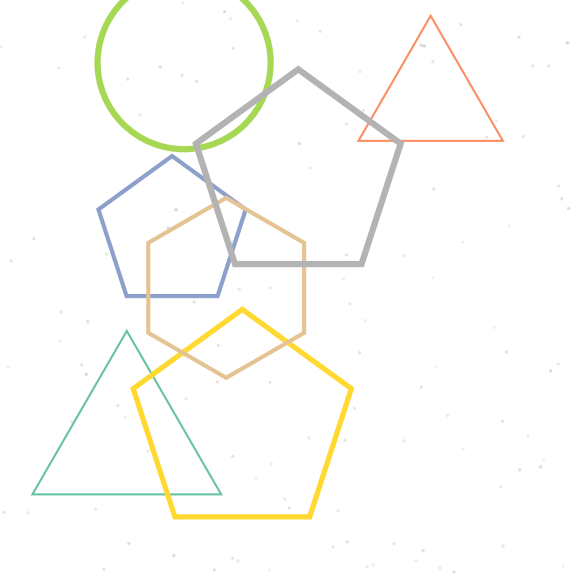[{"shape": "triangle", "thickness": 1, "radius": 0.94, "center": [0.22, 0.237]}, {"shape": "triangle", "thickness": 1, "radius": 0.72, "center": [0.746, 0.827]}, {"shape": "pentagon", "thickness": 2, "radius": 0.67, "center": [0.298, 0.595]}, {"shape": "circle", "thickness": 3, "radius": 0.75, "center": [0.319, 0.891]}, {"shape": "pentagon", "thickness": 2.5, "radius": 0.99, "center": [0.42, 0.265]}, {"shape": "hexagon", "thickness": 2, "radius": 0.78, "center": [0.392, 0.501]}, {"shape": "pentagon", "thickness": 3, "radius": 0.93, "center": [0.517, 0.693]}]